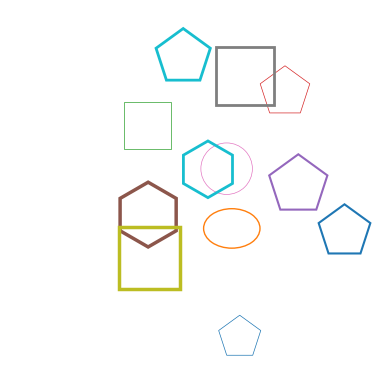[{"shape": "pentagon", "thickness": 1.5, "radius": 0.35, "center": [0.895, 0.399]}, {"shape": "pentagon", "thickness": 0.5, "radius": 0.29, "center": [0.623, 0.124]}, {"shape": "oval", "thickness": 1, "radius": 0.37, "center": [0.602, 0.407]}, {"shape": "square", "thickness": 0.5, "radius": 0.3, "center": [0.383, 0.673]}, {"shape": "pentagon", "thickness": 0.5, "radius": 0.34, "center": [0.74, 0.761]}, {"shape": "pentagon", "thickness": 1.5, "radius": 0.4, "center": [0.775, 0.52]}, {"shape": "hexagon", "thickness": 2.5, "radius": 0.42, "center": [0.385, 0.443]}, {"shape": "circle", "thickness": 0.5, "radius": 0.33, "center": [0.589, 0.562]}, {"shape": "square", "thickness": 2, "radius": 0.37, "center": [0.636, 0.803]}, {"shape": "square", "thickness": 2.5, "radius": 0.4, "center": [0.388, 0.33]}, {"shape": "pentagon", "thickness": 2, "radius": 0.37, "center": [0.476, 0.852]}, {"shape": "hexagon", "thickness": 2, "radius": 0.37, "center": [0.54, 0.56]}]